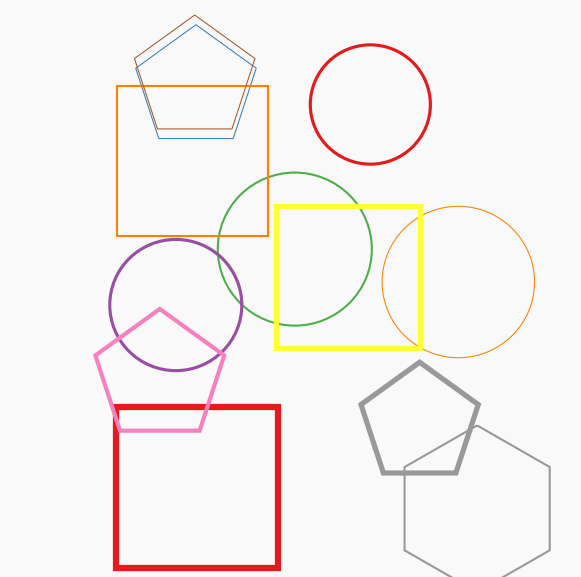[{"shape": "square", "thickness": 3, "radius": 0.7, "center": [0.339, 0.155]}, {"shape": "circle", "thickness": 1.5, "radius": 0.52, "center": [0.637, 0.818]}, {"shape": "pentagon", "thickness": 0.5, "radius": 0.54, "center": [0.337, 0.847]}, {"shape": "circle", "thickness": 1, "radius": 0.66, "center": [0.507, 0.568]}, {"shape": "circle", "thickness": 1.5, "radius": 0.57, "center": [0.302, 0.471]}, {"shape": "circle", "thickness": 0.5, "radius": 0.66, "center": [0.788, 0.511]}, {"shape": "square", "thickness": 1, "radius": 0.65, "center": [0.331, 0.72]}, {"shape": "square", "thickness": 2.5, "radius": 0.62, "center": [0.599, 0.519]}, {"shape": "pentagon", "thickness": 0.5, "radius": 0.55, "center": [0.335, 0.864]}, {"shape": "pentagon", "thickness": 2, "radius": 0.58, "center": [0.275, 0.348]}, {"shape": "pentagon", "thickness": 2.5, "radius": 0.53, "center": [0.722, 0.266]}, {"shape": "hexagon", "thickness": 1, "radius": 0.72, "center": [0.821, 0.118]}]